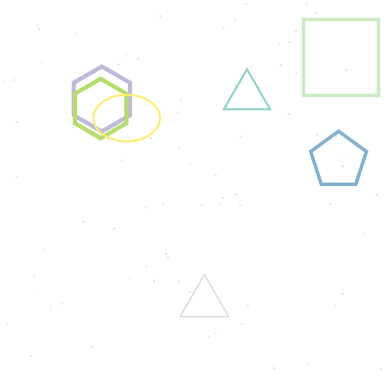[{"shape": "triangle", "thickness": 1.5, "radius": 0.35, "center": [0.642, 0.751]}, {"shape": "hexagon", "thickness": 3, "radius": 0.42, "center": [0.265, 0.743]}, {"shape": "pentagon", "thickness": 2.5, "radius": 0.38, "center": [0.879, 0.583]}, {"shape": "hexagon", "thickness": 3, "radius": 0.39, "center": [0.261, 0.718]}, {"shape": "triangle", "thickness": 1, "radius": 0.36, "center": [0.531, 0.214]}, {"shape": "square", "thickness": 2.5, "radius": 0.49, "center": [0.885, 0.853]}, {"shape": "oval", "thickness": 1.5, "radius": 0.43, "center": [0.329, 0.693]}]